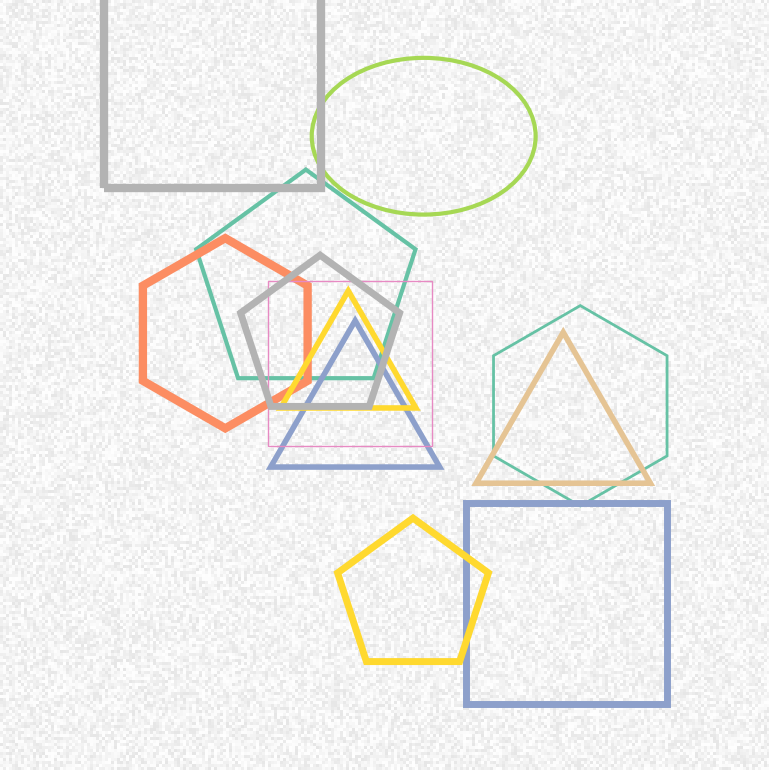[{"shape": "hexagon", "thickness": 1, "radius": 0.65, "center": [0.754, 0.473]}, {"shape": "pentagon", "thickness": 1.5, "radius": 0.75, "center": [0.397, 0.63]}, {"shape": "hexagon", "thickness": 3, "radius": 0.62, "center": [0.293, 0.567]}, {"shape": "triangle", "thickness": 2, "radius": 0.63, "center": [0.461, 0.457]}, {"shape": "square", "thickness": 2.5, "radius": 0.65, "center": [0.736, 0.216]}, {"shape": "square", "thickness": 0.5, "radius": 0.53, "center": [0.455, 0.528]}, {"shape": "oval", "thickness": 1.5, "radius": 0.73, "center": [0.55, 0.823]}, {"shape": "triangle", "thickness": 2, "radius": 0.51, "center": [0.452, 0.521]}, {"shape": "pentagon", "thickness": 2.5, "radius": 0.51, "center": [0.536, 0.224]}, {"shape": "triangle", "thickness": 2, "radius": 0.65, "center": [0.731, 0.438]}, {"shape": "pentagon", "thickness": 2.5, "radius": 0.54, "center": [0.416, 0.56]}, {"shape": "square", "thickness": 3, "radius": 0.71, "center": [0.276, 0.897]}]